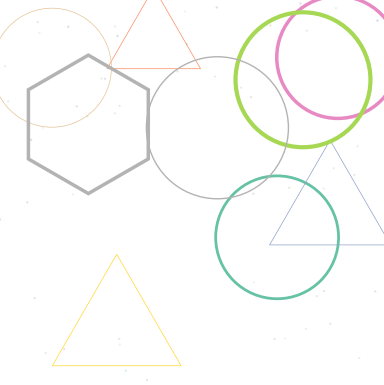[{"shape": "circle", "thickness": 2, "radius": 0.8, "center": [0.72, 0.384]}, {"shape": "triangle", "thickness": 0.5, "radius": 0.7, "center": [0.399, 0.892]}, {"shape": "triangle", "thickness": 0.5, "radius": 0.91, "center": [0.857, 0.455]}, {"shape": "circle", "thickness": 2.5, "radius": 0.79, "center": [0.878, 0.851]}, {"shape": "circle", "thickness": 3, "radius": 0.88, "center": [0.787, 0.793]}, {"shape": "triangle", "thickness": 0.5, "radius": 0.97, "center": [0.303, 0.147]}, {"shape": "circle", "thickness": 0.5, "radius": 0.77, "center": [0.135, 0.824]}, {"shape": "circle", "thickness": 1, "radius": 0.92, "center": [0.565, 0.668]}, {"shape": "hexagon", "thickness": 2.5, "radius": 0.9, "center": [0.229, 0.677]}]